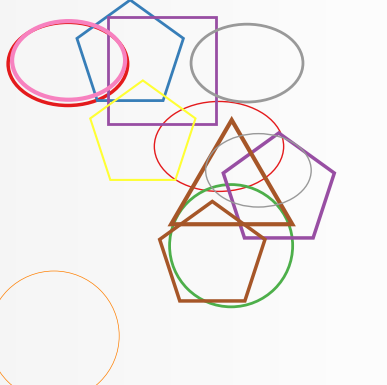[{"shape": "oval", "thickness": 1, "radius": 0.83, "center": [0.565, 0.62]}, {"shape": "oval", "thickness": 2.5, "radius": 0.77, "center": [0.175, 0.834]}, {"shape": "pentagon", "thickness": 2, "radius": 0.72, "center": [0.336, 0.856]}, {"shape": "circle", "thickness": 2, "radius": 0.79, "center": [0.596, 0.362]}, {"shape": "square", "thickness": 2, "radius": 0.7, "center": [0.419, 0.817]}, {"shape": "pentagon", "thickness": 2.5, "radius": 0.75, "center": [0.719, 0.504]}, {"shape": "circle", "thickness": 0.5, "radius": 0.84, "center": [0.139, 0.128]}, {"shape": "pentagon", "thickness": 1.5, "radius": 0.71, "center": [0.369, 0.648]}, {"shape": "pentagon", "thickness": 2.5, "radius": 0.71, "center": [0.548, 0.334]}, {"shape": "triangle", "thickness": 3, "radius": 0.9, "center": [0.598, 0.508]}, {"shape": "oval", "thickness": 3, "radius": 0.73, "center": [0.177, 0.843]}, {"shape": "oval", "thickness": 1, "radius": 0.68, "center": [0.667, 0.558]}, {"shape": "oval", "thickness": 2, "radius": 0.72, "center": [0.637, 0.836]}]